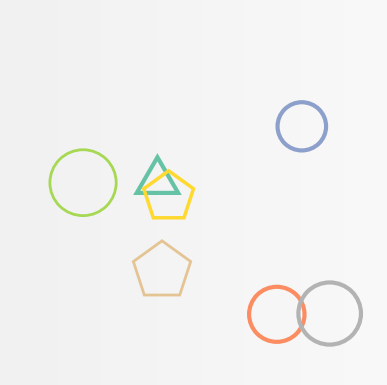[{"shape": "triangle", "thickness": 3, "radius": 0.31, "center": [0.406, 0.53]}, {"shape": "circle", "thickness": 3, "radius": 0.36, "center": [0.714, 0.184]}, {"shape": "circle", "thickness": 3, "radius": 0.31, "center": [0.779, 0.672]}, {"shape": "circle", "thickness": 2, "radius": 0.43, "center": [0.214, 0.525]}, {"shape": "pentagon", "thickness": 2.5, "radius": 0.34, "center": [0.435, 0.489]}, {"shape": "pentagon", "thickness": 2, "radius": 0.39, "center": [0.418, 0.297]}, {"shape": "circle", "thickness": 3, "radius": 0.4, "center": [0.851, 0.186]}]